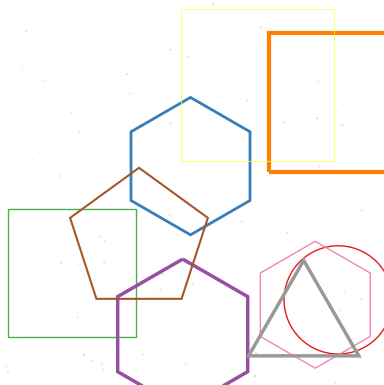[{"shape": "circle", "thickness": 1, "radius": 0.7, "center": [0.879, 0.221]}, {"shape": "hexagon", "thickness": 2, "radius": 0.89, "center": [0.495, 0.568]}, {"shape": "square", "thickness": 1, "radius": 0.83, "center": [0.188, 0.29]}, {"shape": "hexagon", "thickness": 2.5, "radius": 0.97, "center": [0.475, 0.132]}, {"shape": "square", "thickness": 3, "radius": 0.9, "center": [0.878, 0.734]}, {"shape": "square", "thickness": 0.5, "radius": 0.99, "center": [0.669, 0.78]}, {"shape": "pentagon", "thickness": 1.5, "radius": 0.94, "center": [0.361, 0.376]}, {"shape": "hexagon", "thickness": 1, "radius": 0.82, "center": [0.819, 0.208]}, {"shape": "triangle", "thickness": 2.5, "radius": 0.83, "center": [0.789, 0.158]}]